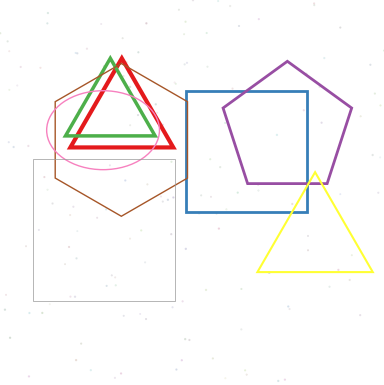[{"shape": "triangle", "thickness": 3, "radius": 0.77, "center": [0.316, 0.694]}, {"shape": "square", "thickness": 2, "radius": 0.78, "center": [0.641, 0.607]}, {"shape": "triangle", "thickness": 2.5, "radius": 0.67, "center": [0.287, 0.714]}, {"shape": "pentagon", "thickness": 2, "radius": 0.88, "center": [0.746, 0.665]}, {"shape": "triangle", "thickness": 1.5, "radius": 0.87, "center": [0.818, 0.38]}, {"shape": "hexagon", "thickness": 1, "radius": 0.99, "center": [0.315, 0.637]}, {"shape": "oval", "thickness": 1, "radius": 0.73, "center": [0.268, 0.662]}, {"shape": "square", "thickness": 0.5, "radius": 0.92, "center": [0.27, 0.403]}]